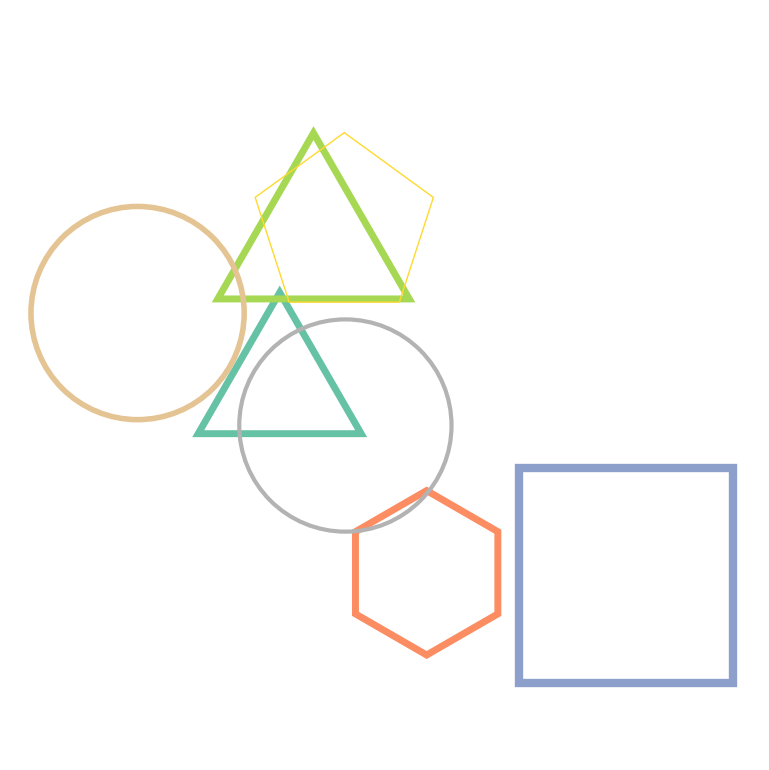[{"shape": "triangle", "thickness": 2.5, "radius": 0.61, "center": [0.363, 0.498]}, {"shape": "hexagon", "thickness": 2.5, "radius": 0.53, "center": [0.554, 0.256]}, {"shape": "square", "thickness": 3, "radius": 0.7, "center": [0.814, 0.253]}, {"shape": "triangle", "thickness": 2.5, "radius": 0.72, "center": [0.407, 0.684]}, {"shape": "pentagon", "thickness": 0.5, "radius": 0.61, "center": [0.447, 0.706]}, {"shape": "circle", "thickness": 2, "radius": 0.69, "center": [0.179, 0.593]}, {"shape": "circle", "thickness": 1.5, "radius": 0.69, "center": [0.449, 0.447]}]